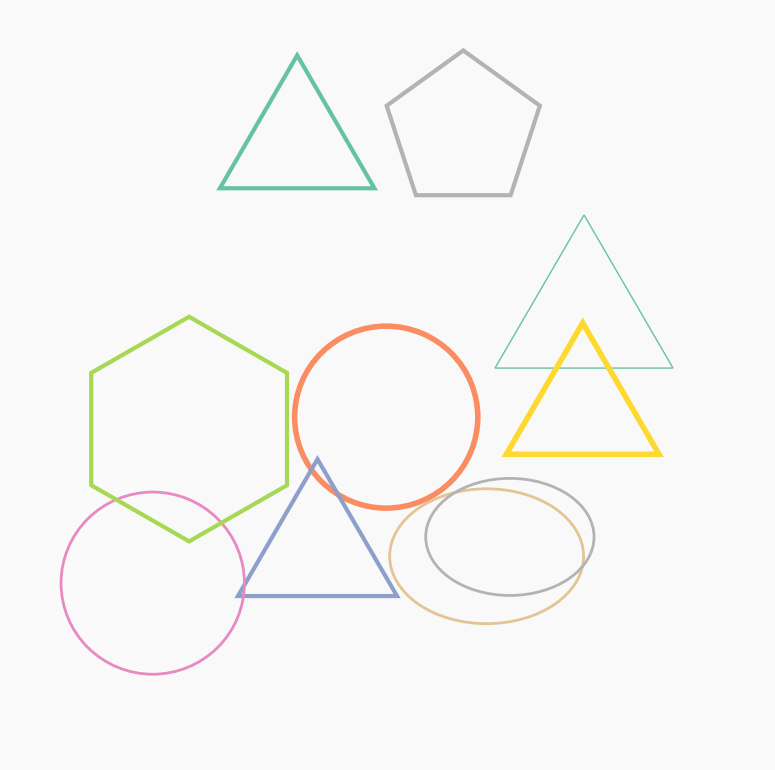[{"shape": "triangle", "thickness": 0.5, "radius": 0.66, "center": [0.754, 0.588]}, {"shape": "triangle", "thickness": 1.5, "radius": 0.58, "center": [0.383, 0.813]}, {"shape": "circle", "thickness": 2, "radius": 0.59, "center": [0.498, 0.458]}, {"shape": "triangle", "thickness": 1.5, "radius": 0.59, "center": [0.41, 0.285]}, {"shape": "circle", "thickness": 1, "radius": 0.59, "center": [0.197, 0.243]}, {"shape": "hexagon", "thickness": 1.5, "radius": 0.73, "center": [0.244, 0.443]}, {"shape": "triangle", "thickness": 2, "radius": 0.57, "center": [0.752, 0.467]}, {"shape": "oval", "thickness": 1, "radius": 0.63, "center": [0.628, 0.278]}, {"shape": "pentagon", "thickness": 1.5, "radius": 0.52, "center": [0.598, 0.831]}, {"shape": "oval", "thickness": 1, "radius": 0.54, "center": [0.658, 0.303]}]